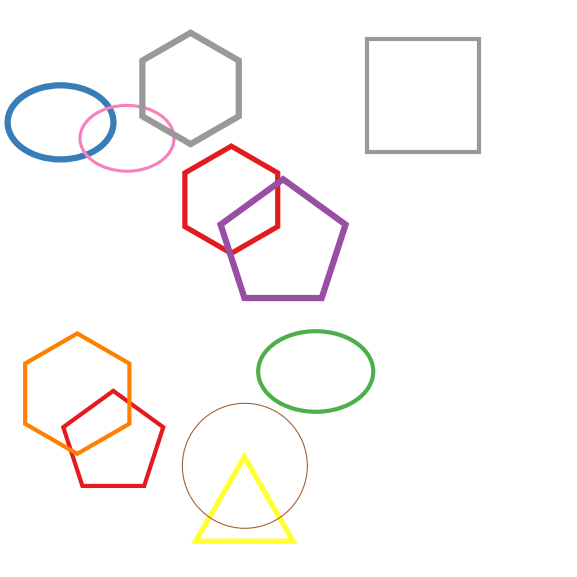[{"shape": "hexagon", "thickness": 2.5, "radius": 0.46, "center": [0.401, 0.653]}, {"shape": "pentagon", "thickness": 2, "radius": 0.45, "center": [0.196, 0.231]}, {"shape": "oval", "thickness": 3, "radius": 0.46, "center": [0.105, 0.787]}, {"shape": "oval", "thickness": 2, "radius": 0.5, "center": [0.547, 0.356]}, {"shape": "pentagon", "thickness": 3, "radius": 0.57, "center": [0.49, 0.575]}, {"shape": "hexagon", "thickness": 2, "radius": 0.52, "center": [0.134, 0.317]}, {"shape": "triangle", "thickness": 2.5, "radius": 0.49, "center": [0.423, 0.111]}, {"shape": "circle", "thickness": 0.5, "radius": 0.54, "center": [0.424, 0.193]}, {"shape": "oval", "thickness": 1.5, "radius": 0.41, "center": [0.22, 0.76]}, {"shape": "hexagon", "thickness": 3, "radius": 0.48, "center": [0.33, 0.846]}, {"shape": "square", "thickness": 2, "radius": 0.49, "center": [0.733, 0.834]}]